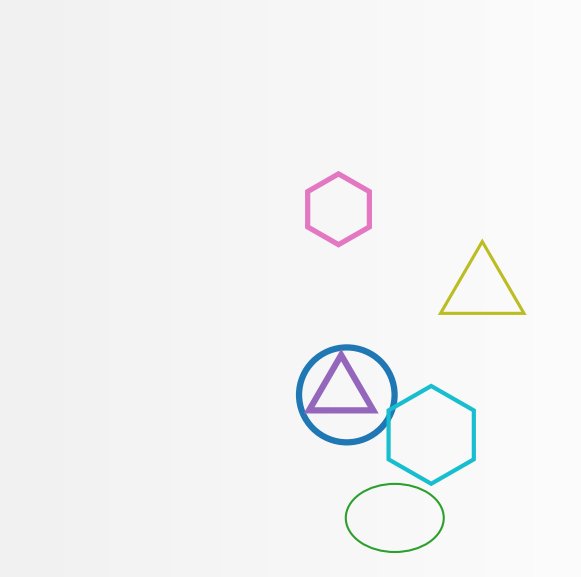[{"shape": "circle", "thickness": 3, "radius": 0.41, "center": [0.597, 0.315]}, {"shape": "oval", "thickness": 1, "radius": 0.42, "center": [0.679, 0.102]}, {"shape": "triangle", "thickness": 3, "radius": 0.32, "center": [0.587, 0.32]}, {"shape": "hexagon", "thickness": 2.5, "radius": 0.31, "center": [0.582, 0.637]}, {"shape": "triangle", "thickness": 1.5, "radius": 0.41, "center": [0.83, 0.498]}, {"shape": "hexagon", "thickness": 2, "radius": 0.42, "center": [0.742, 0.246]}]